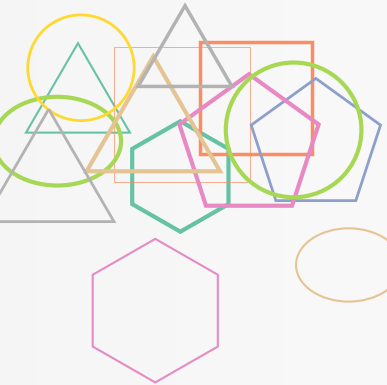[{"shape": "hexagon", "thickness": 3, "radius": 0.72, "center": [0.465, 0.542]}, {"shape": "triangle", "thickness": 1.5, "radius": 0.77, "center": [0.201, 0.733]}, {"shape": "square", "thickness": 0.5, "radius": 0.88, "center": [0.47, 0.703]}, {"shape": "square", "thickness": 2.5, "radius": 0.72, "center": [0.66, 0.745]}, {"shape": "pentagon", "thickness": 2, "radius": 0.88, "center": [0.815, 0.621]}, {"shape": "hexagon", "thickness": 1.5, "radius": 0.93, "center": [0.401, 0.193]}, {"shape": "pentagon", "thickness": 3, "radius": 0.94, "center": [0.643, 0.618]}, {"shape": "oval", "thickness": 3, "radius": 0.82, "center": [0.148, 0.633]}, {"shape": "circle", "thickness": 3, "radius": 0.87, "center": [0.758, 0.663]}, {"shape": "circle", "thickness": 2, "radius": 0.69, "center": [0.209, 0.824]}, {"shape": "oval", "thickness": 1.5, "radius": 0.68, "center": [0.9, 0.312]}, {"shape": "triangle", "thickness": 3, "radius": 0.99, "center": [0.396, 0.655]}, {"shape": "triangle", "thickness": 2.5, "radius": 0.7, "center": [0.477, 0.845]}, {"shape": "triangle", "thickness": 2, "radius": 0.97, "center": [0.126, 0.522]}]